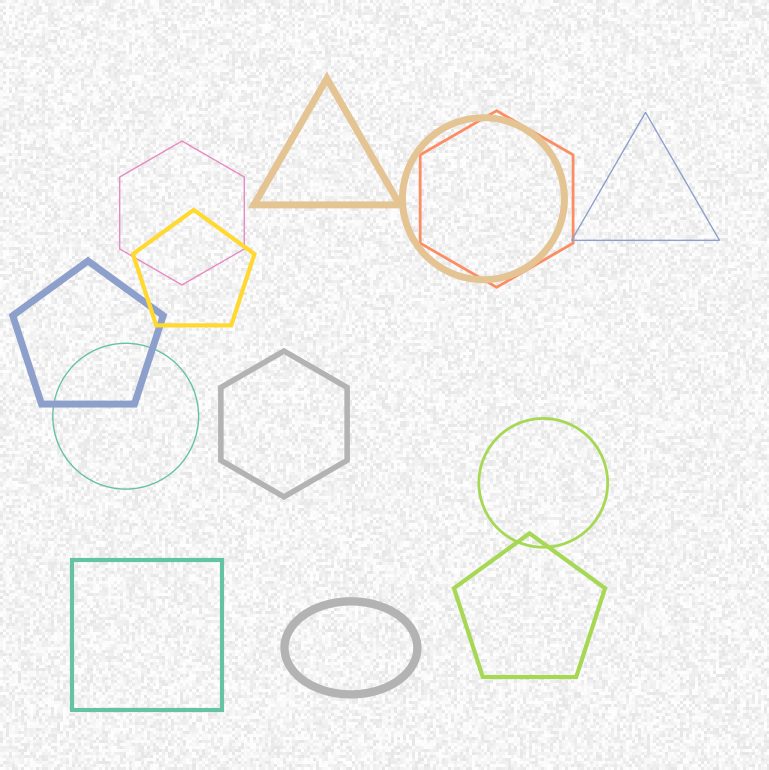[{"shape": "square", "thickness": 1.5, "radius": 0.49, "center": [0.191, 0.176]}, {"shape": "circle", "thickness": 0.5, "radius": 0.47, "center": [0.163, 0.459]}, {"shape": "hexagon", "thickness": 1, "radius": 0.57, "center": [0.645, 0.742]}, {"shape": "triangle", "thickness": 0.5, "radius": 0.55, "center": [0.838, 0.743]}, {"shape": "pentagon", "thickness": 2.5, "radius": 0.51, "center": [0.114, 0.558]}, {"shape": "hexagon", "thickness": 0.5, "radius": 0.47, "center": [0.236, 0.723]}, {"shape": "circle", "thickness": 1, "radius": 0.42, "center": [0.706, 0.373]}, {"shape": "pentagon", "thickness": 1.5, "radius": 0.52, "center": [0.688, 0.204]}, {"shape": "pentagon", "thickness": 1.5, "radius": 0.41, "center": [0.252, 0.645]}, {"shape": "circle", "thickness": 2.5, "radius": 0.53, "center": [0.628, 0.742]}, {"shape": "triangle", "thickness": 2.5, "radius": 0.55, "center": [0.425, 0.789]}, {"shape": "oval", "thickness": 3, "radius": 0.43, "center": [0.456, 0.159]}, {"shape": "hexagon", "thickness": 2, "radius": 0.47, "center": [0.369, 0.449]}]